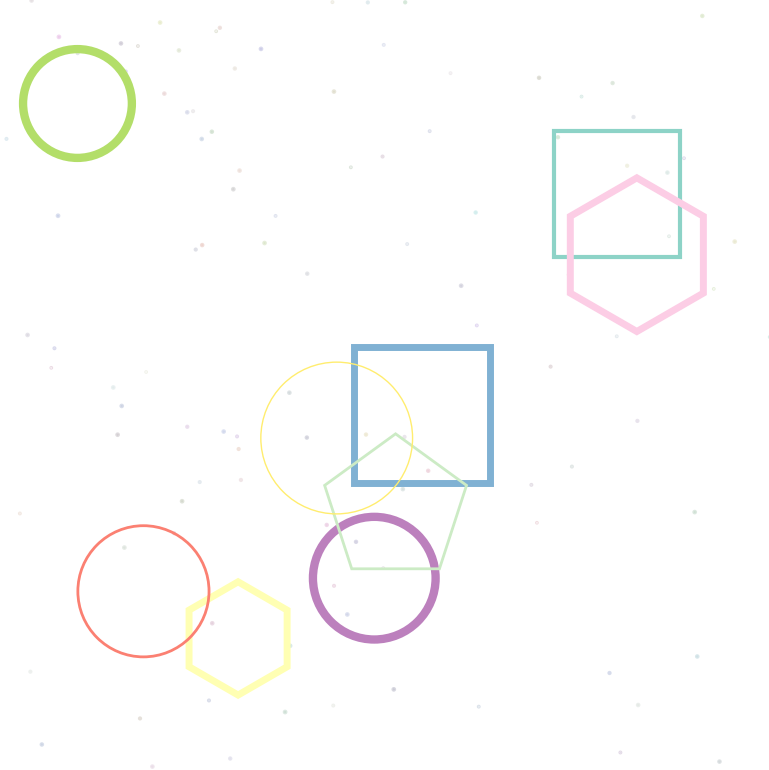[{"shape": "square", "thickness": 1.5, "radius": 0.41, "center": [0.801, 0.748]}, {"shape": "hexagon", "thickness": 2.5, "radius": 0.37, "center": [0.309, 0.171]}, {"shape": "circle", "thickness": 1, "radius": 0.43, "center": [0.186, 0.232]}, {"shape": "square", "thickness": 2.5, "radius": 0.44, "center": [0.548, 0.46]}, {"shape": "circle", "thickness": 3, "radius": 0.35, "center": [0.101, 0.866]}, {"shape": "hexagon", "thickness": 2.5, "radius": 0.5, "center": [0.827, 0.669]}, {"shape": "circle", "thickness": 3, "radius": 0.4, "center": [0.486, 0.249]}, {"shape": "pentagon", "thickness": 1, "radius": 0.48, "center": [0.514, 0.34]}, {"shape": "circle", "thickness": 0.5, "radius": 0.49, "center": [0.437, 0.431]}]